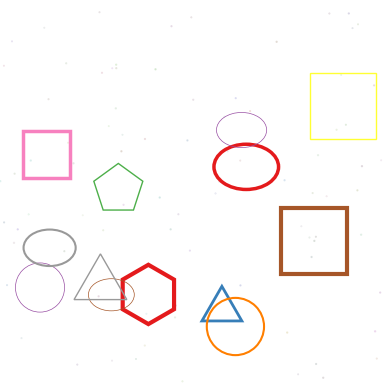[{"shape": "hexagon", "thickness": 3, "radius": 0.39, "center": [0.385, 0.235]}, {"shape": "oval", "thickness": 2.5, "radius": 0.42, "center": [0.64, 0.567]}, {"shape": "triangle", "thickness": 2, "radius": 0.3, "center": [0.576, 0.196]}, {"shape": "pentagon", "thickness": 1, "radius": 0.33, "center": [0.307, 0.509]}, {"shape": "oval", "thickness": 0.5, "radius": 0.33, "center": [0.627, 0.662]}, {"shape": "circle", "thickness": 0.5, "radius": 0.32, "center": [0.104, 0.253]}, {"shape": "circle", "thickness": 1.5, "radius": 0.37, "center": [0.611, 0.152]}, {"shape": "square", "thickness": 1, "radius": 0.43, "center": [0.89, 0.724]}, {"shape": "oval", "thickness": 0.5, "radius": 0.3, "center": [0.289, 0.234]}, {"shape": "square", "thickness": 3, "radius": 0.43, "center": [0.816, 0.373]}, {"shape": "square", "thickness": 2.5, "radius": 0.3, "center": [0.12, 0.599]}, {"shape": "triangle", "thickness": 1, "radius": 0.4, "center": [0.261, 0.261]}, {"shape": "oval", "thickness": 1.5, "radius": 0.34, "center": [0.129, 0.356]}]